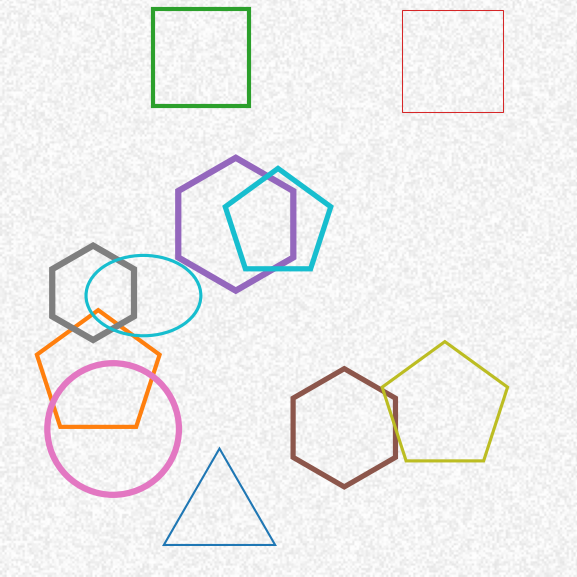[{"shape": "triangle", "thickness": 1, "radius": 0.56, "center": [0.38, 0.111]}, {"shape": "pentagon", "thickness": 2, "radius": 0.56, "center": [0.17, 0.35]}, {"shape": "square", "thickness": 2, "radius": 0.42, "center": [0.348, 0.9]}, {"shape": "square", "thickness": 0.5, "radius": 0.44, "center": [0.783, 0.893]}, {"shape": "hexagon", "thickness": 3, "radius": 0.58, "center": [0.408, 0.611]}, {"shape": "hexagon", "thickness": 2.5, "radius": 0.51, "center": [0.596, 0.258]}, {"shape": "circle", "thickness": 3, "radius": 0.57, "center": [0.196, 0.256]}, {"shape": "hexagon", "thickness": 3, "radius": 0.41, "center": [0.161, 0.492]}, {"shape": "pentagon", "thickness": 1.5, "radius": 0.57, "center": [0.77, 0.293]}, {"shape": "oval", "thickness": 1.5, "radius": 0.5, "center": [0.248, 0.487]}, {"shape": "pentagon", "thickness": 2.5, "radius": 0.48, "center": [0.481, 0.611]}]